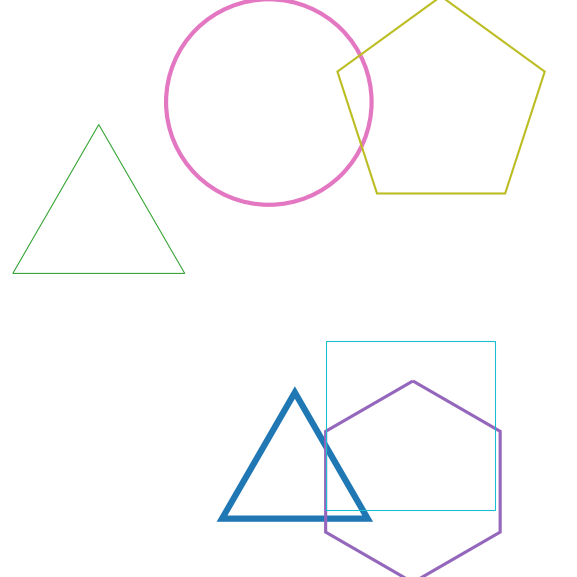[{"shape": "triangle", "thickness": 3, "radius": 0.73, "center": [0.511, 0.174]}, {"shape": "triangle", "thickness": 0.5, "radius": 0.86, "center": [0.171, 0.612]}, {"shape": "hexagon", "thickness": 1.5, "radius": 0.87, "center": [0.715, 0.165]}, {"shape": "circle", "thickness": 2, "radius": 0.89, "center": [0.466, 0.822]}, {"shape": "pentagon", "thickness": 1, "radius": 0.94, "center": [0.764, 0.817]}, {"shape": "square", "thickness": 0.5, "radius": 0.73, "center": [0.711, 0.262]}]